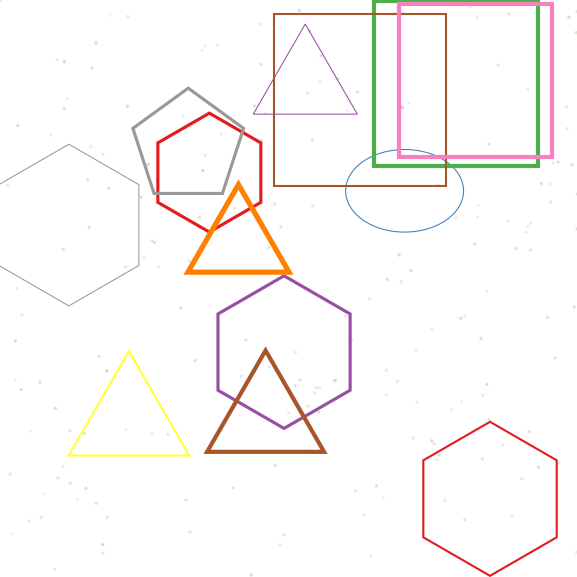[{"shape": "hexagon", "thickness": 1, "radius": 0.67, "center": [0.849, 0.135]}, {"shape": "hexagon", "thickness": 1.5, "radius": 0.51, "center": [0.363, 0.7]}, {"shape": "oval", "thickness": 0.5, "radius": 0.51, "center": [0.701, 0.669]}, {"shape": "square", "thickness": 2, "radius": 0.71, "center": [0.79, 0.854]}, {"shape": "hexagon", "thickness": 1.5, "radius": 0.66, "center": [0.492, 0.389]}, {"shape": "triangle", "thickness": 0.5, "radius": 0.52, "center": [0.529, 0.853]}, {"shape": "triangle", "thickness": 2.5, "radius": 0.51, "center": [0.413, 0.578]}, {"shape": "triangle", "thickness": 1, "radius": 0.6, "center": [0.223, 0.271]}, {"shape": "square", "thickness": 1, "radius": 0.75, "center": [0.623, 0.826]}, {"shape": "triangle", "thickness": 2, "radius": 0.58, "center": [0.46, 0.275]}, {"shape": "square", "thickness": 2, "radius": 0.66, "center": [0.824, 0.859]}, {"shape": "hexagon", "thickness": 0.5, "radius": 0.7, "center": [0.119, 0.609]}, {"shape": "pentagon", "thickness": 1.5, "radius": 0.5, "center": [0.326, 0.746]}]